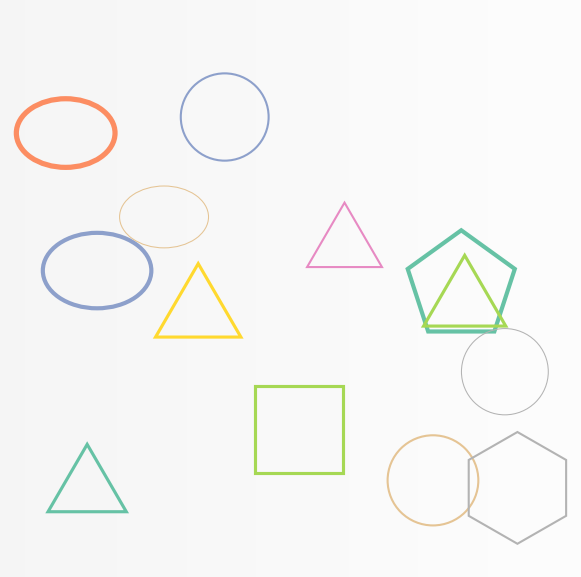[{"shape": "pentagon", "thickness": 2, "radius": 0.48, "center": [0.794, 0.503]}, {"shape": "triangle", "thickness": 1.5, "radius": 0.39, "center": [0.15, 0.152]}, {"shape": "oval", "thickness": 2.5, "radius": 0.42, "center": [0.113, 0.769]}, {"shape": "oval", "thickness": 2, "radius": 0.47, "center": [0.167, 0.531]}, {"shape": "circle", "thickness": 1, "radius": 0.38, "center": [0.387, 0.797]}, {"shape": "triangle", "thickness": 1, "radius": 0.37, "center": [0.593, 0.574]}, {"shape": "triangle", "thickness": 1.5, "radius": 0.41, "center": [0.799, 0.475]}, {"shape": "square", "thickness": 1.5, "radius": 0.38, "center": [0.514, 0.255]}, {"shape": "triangle", "thickness": 1.5, "radius": 0.42, "center": [0.341, 0.458]}, {"shape": "circle", "thickness": 1, "radius": 0.39, "center": [0.745, 0.167]}, {"shape": "oval", "thickness": 0.5, "radius": 0.38, "center": [0.282, 0.623]}, {"shape": "hexagon", "thickness": 1, "radius": 0.48, "center": [0.89, 0.154]}, {"shape": "circle", "thickness": 0.5, "radius": 0.37, "center": [0.869, 0.355]}]